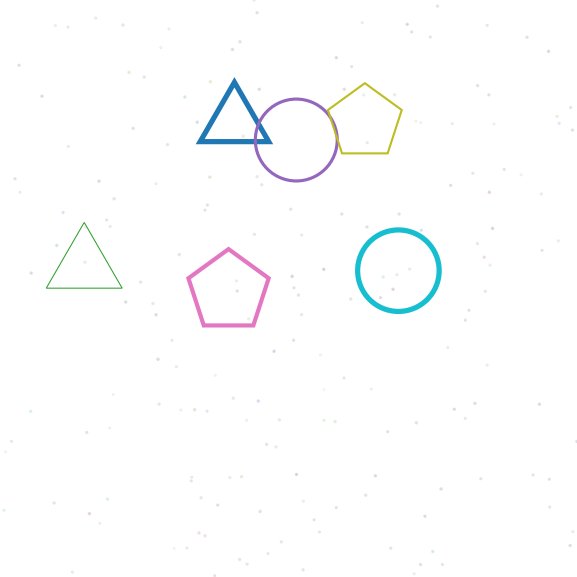[{"shape": "triangle", "thickness": 2.5, "radius": 0.34, "center": [0.406, 0.788]}, {"shape": "triangle", "thickness": 0.5, "radius": 0.38, "center": [0.146, 0.538]}, {"shape": "circle", "thickness": 1.5, "radius": 0.35, "center": [0.513, 0.757]}, {"shape": "pentagon", "thickness": 2, "radius": 0.37, "center": [0.396, 0.495]}, {"shape": "pentagon", "thickness": 1, "radius": 0.34, "center": [0.632, 0.788]}, {"shape": "circle", "thickness": 2.5, "radius": 0.35, "center": [0.69, 0.53]}]